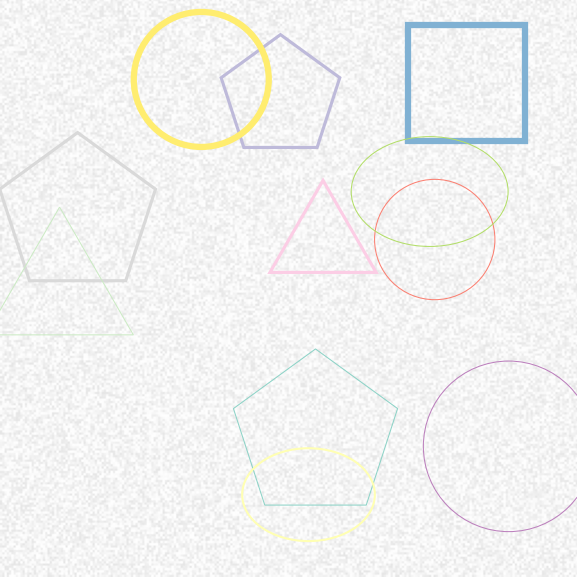[{"shape": "pentagon", "thickness": 0.5, "radius": 0.75, "center": [0.546, 0.245]}, {"shape": "oval", "thickness": 1, "radius": 0.57, "center": [0.534, 0.143]}, {"shape": "pentagon", "thickness": 1.5, "radius": 0.54, "center": [0.486, 0.831]}, {"shape": "circle", "thickness": 0.5, "radius": 0.52, "center": [0.753, 0.584]}, {"shape": "square", "thickness": 3, "radius": 0.5, "center": [0.808, 0.855]}, {"shape": "oval", "thickness": 0.5, "radius": 0.68, "center": [0.744, 0.667]}, {"shape": "triangle", "thickness": 1.5, "radius": 0.53, "center": [0.559, 0.581]}, {"shape": "pentagon", "thickness": 1.5, "radius": 0.71, "center": [0.134, 0.628]}, {"shape": "circle", "thickness": 0.5, "radius": 0.74, "center": [0.881, 0.226]}, {"shape": "triangle", "thickness": 0.5, "radius": 0.74, "center": [0.103, 0.493]}, {"shape": "circle", "thickness": 3, "radius": 0.58, "center": [0.349, 0.862]}]